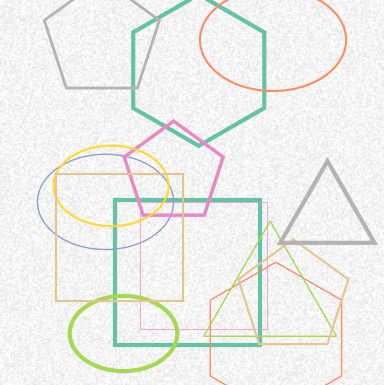[{"shape": "square", "thickness": 3, "radius": 0.94, "center": [0.486, 0.292]}, {"shape": "hexagon", "thickness": 3, "radius": 0.98, "center": [0.516, 0.818]}, {"shape": "oval", "thickness": 1.5, "radius": 0.95, "center": [0.709, 0.896]}, {"shape": "hexagon", "thickness": 1, "radius": 0.98, "center": [0.717, 0.122]}, {"shape": "oval", "thickness": 1, "radius": 0.88, "center": [0.274, 0.476]}, {"shape": "square", "thickness": 0.5, "radius": 0.82, "center": [0.528, 0.311]}, {"shape": "pentagon", "thickness": 2.5, "radius": 0.68, "center": [0.451, 0.55]}, {"shape": "triangle", "thickness": 1, "radius": 1.0, "center": [0.702, 0.226]}, {"shape": "oval", "thickness": 3, "radius": 0.7, "center": [0.321, 0.134]}, {"shape": "oval", "thickness": 1.5, "radius": 0.75, "center": [0.289, 0.517]}, {"shape": "square", "thickness": 1.5, "radius": 0.82, "center": [0.311, 0.383]}, {"shape": "pentagon", "thickness": 1.5, "radius": 0.75, "center": [0.762, 0.228]}, {"shape": "pentagon", "thickness": 2, "radius": 0.79, "center": [0.265, 0.898]}, {"shape": "triangle", "thickness": 3, "radius": 0.71, "center": [0.851, 0.44]}]